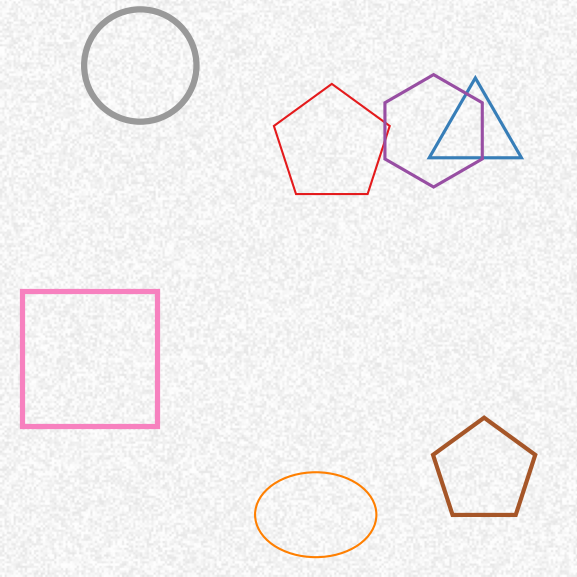[{"shape": "pentagon", "thickness": 1, "radius": 0.53, "center": [0.575, 0.748]}, {"shape": "triangle", "thickness": 1.5, "radius": 0.46, "center": [0.823, 0.772]}, {"shape": "hexagon", "thickness": 1.5, "radius": 0.49, "center": [0.751, 0.773]}, {"shape": "oval", "thickness": 1, "radius": 0.53, "center": [0.547, 0.108]}, {"shape": "pentagon", "thickness": 2, "radius": 0.47, "center": [0.838, 0.183]}, {"shape": "square", "thickness": 2.5, "radius": 0.59, "center": [0.155, 0.379]}, {"shape": "circle", "thickness": 3, "radius": 0.49, "center": [0.243, 0.886]}]